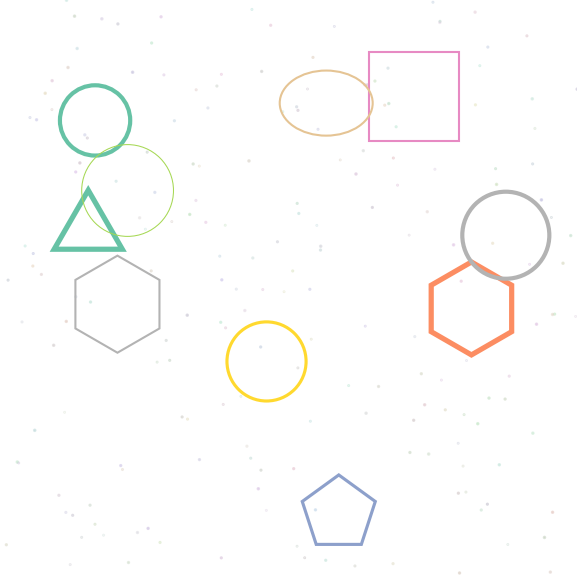[{"shape": "circle", "thickness": 2, "radius": 0.3, "center": [0.165, 0.791]}, {"shape": "triangle", "thickness": 2.5, "radius": 0.34, "center": [0.153, 0.602]}, {"shape": "hexagon", "thickness": 2.5, "radius": 0.4, "center": [0.816, 0.465]}, {"shape": "pentagon", "thickness": 1.5, "radius": 0.33, "center": [0.587, 0.11]}, {"shape": "square", "thickness": 1, "radius": 0.39, "center": [0.717, 0.832]}, {"shape": "circle", "thickness": 0.5, "radius": 0.4, "center": [0.221, 0.669]}, {"shape": "circle", "thickness": 1.5, "radius": 0.34, "center": [0.462, 0.373]}, {"shape": "oval", "thickness": 1, "radius": 0.4, "center": [0.565, 0.821]}, {"shape": "hexagon", "thickness": 1, "radius": 0.42, "center": [0.203, 0.472]}, {"shape": "circle", "thickness": 2, "radius": 0.38, "center": [0.876, 0.592]}]